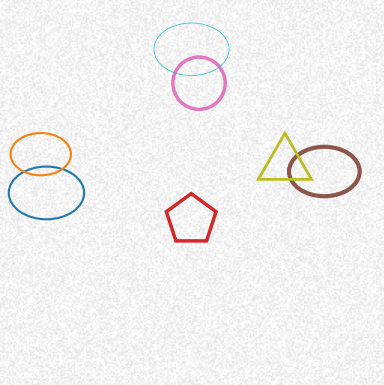[{"shape": "oval", "thickness": 1.5, "radius": 0.49, "center": [0.121, 0.499]}, {"shape": "oval", "thickness": 1.5, "radius": 0.39, "center": [0.106, 0.6]}, {"shape": "pentagon", "thickness": 2.5, "radius": 0.34, "center": [0.497, 0.429]}, {"shape": "oval", "thickness": 3, "radius": 0.46, "center": [0.842, 0.555]}, {"shape": "circle", "thickness": 2.5, "radius": 0.34, "center": [0.517, 0.784]}, {"shape": "triangle", "thickness": 2, "radius": 0.4, "center": [0.74, 0.574]}, {"shape": "oval", "thickness": 0.5, "radius": 0.49, "center": [0.497, 0.872]}]